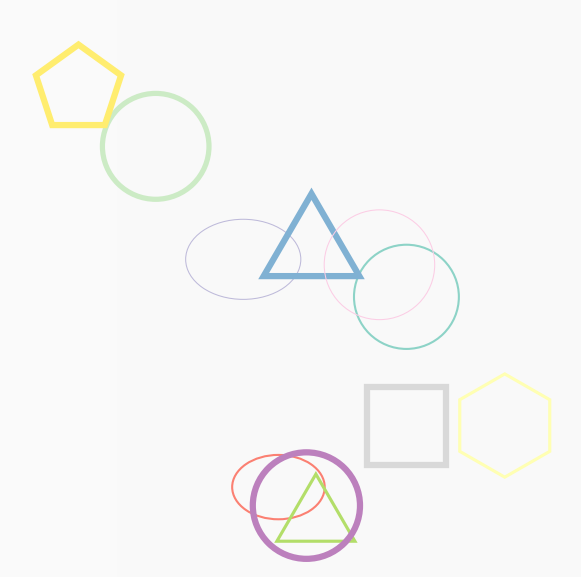[{"shape": "circle", "thickness": 1, "radius": 0.45, "center": [0.699, 0.485]}, {"shape": "hexagon", "thickness": 1.5, "radius": 0.45, "center": [0.868, 0.262]}, {"shape": "oval", "thickness": 0.5, "radius": 0.5, "center": [0.418, 0.55]}, {"shape": "oval", "thickness": 1, "radius": 0.4, "center": [0.479, 0.156]}, {"shape": "triangle", "thickness": 3, "radius": 0.48, "center": [0.536, 0.569]}, {"shape": "triangle", "thickness": 1.5, "radius": 0.39, "center": [0.543, 0.101]}, {"shape": "circle", "thickness": 0.5, "radius": 0.48, "center": [0.653, 0.541]}, {"shape": "square", "thickness": 3, "radius": 0.34, "center": [0.699, 0.261]}, {"shape": "circle", "thickness": 3, "radius": 0.46, "center": [0.527, 0.124]}, {"shape": "circle", "thickness": 2.5, "radius": 0.46, "center": [0.268, 0.746]}, {"shape": "pentagon", "thickness": 3, "radius": 0.39, "center": [0.135, 0.845]}]